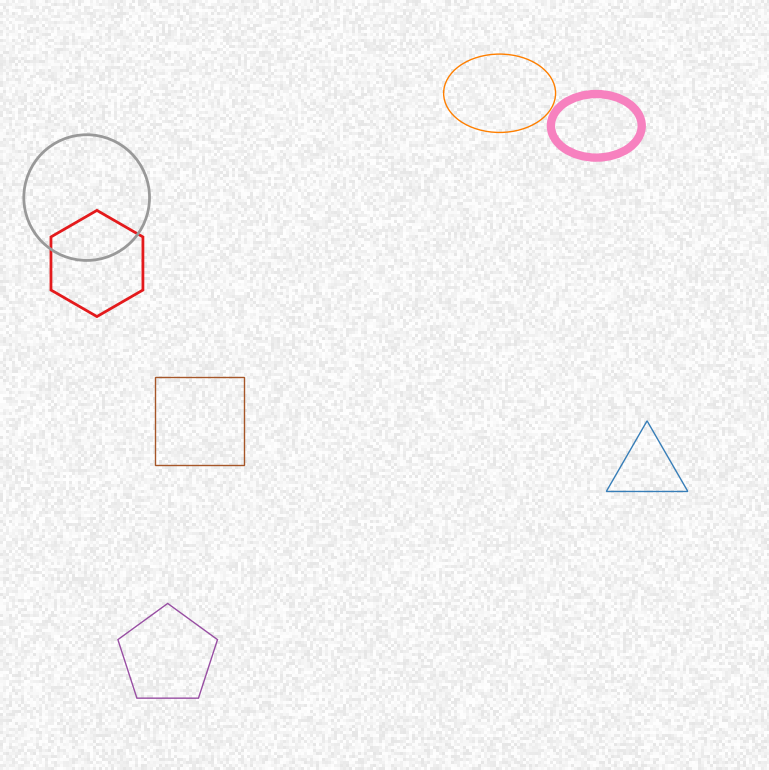[{"shape": "hexagon", "thickness": 1, "radius": 0.34, "center": [0.126, 0.658]}, {"shape": "triangle", "thickness": 0.5, "radius": 0.31, "center": [0.84, 0.392]}, {"shape": "pentagon", "thickness": 0.5, "radius": 0.34, "center": [0.218, 0.148]}, {"shape": "oval", "thickness": 0.5, "radius": 0.36, "center": [0.649, 0.879]}, {"shape": "square", "thickness": 0.5, "radius": 0.29, "center": [0.259, 0.453]}, {"shape": "oval", "thickness": 3, "radius": 0.29, "center": [0.774, 0.837]}, {"shape": "circle", "thickness": 1, "radius": 0.41, "center": [0.113, 0.743]}]